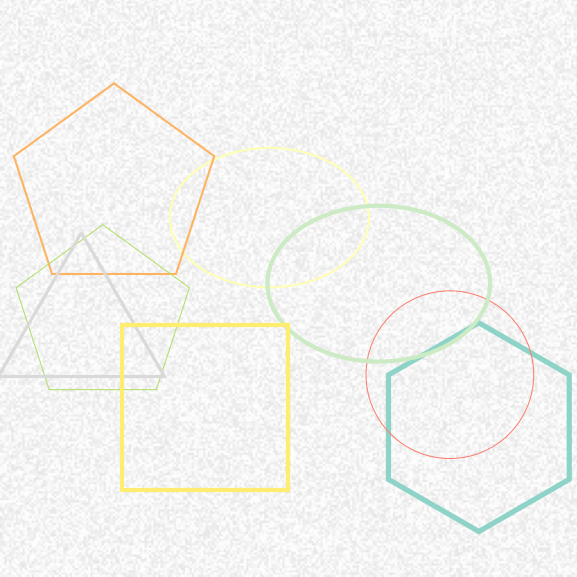[{"shape": "hexagon", "thickness": 2.5, "radius": 0.9, "center": [0.829, 0.259]}, {"shape": "oval", "thickness": 1, "radius": 0.86, "center": [0.466, 0.622]}, {"shape": "circle", "thickness": 0.5, "radius": 0.73, "center": [0.779, 0.35]}, {"shape": "pentagon", "thickness": 1, "radius": 0.91, "center": [0.197, 0.672]}, {"shape": "pentagon", "thickness": 0.5, "radius": 0.79, "center": [0.178, 0.452]}, {"shape": "triangle", "thickness": 1.5, "radius": 0.83, "center": [0.141, 0.43]}, {"shape": "oval", "thickness": 2, "radius": 0.96, "center": [0.656, 0.508]}, {"shape": "square", "thickness": 2, "radius": 0.72, "center": [0.355, 0.294]}]